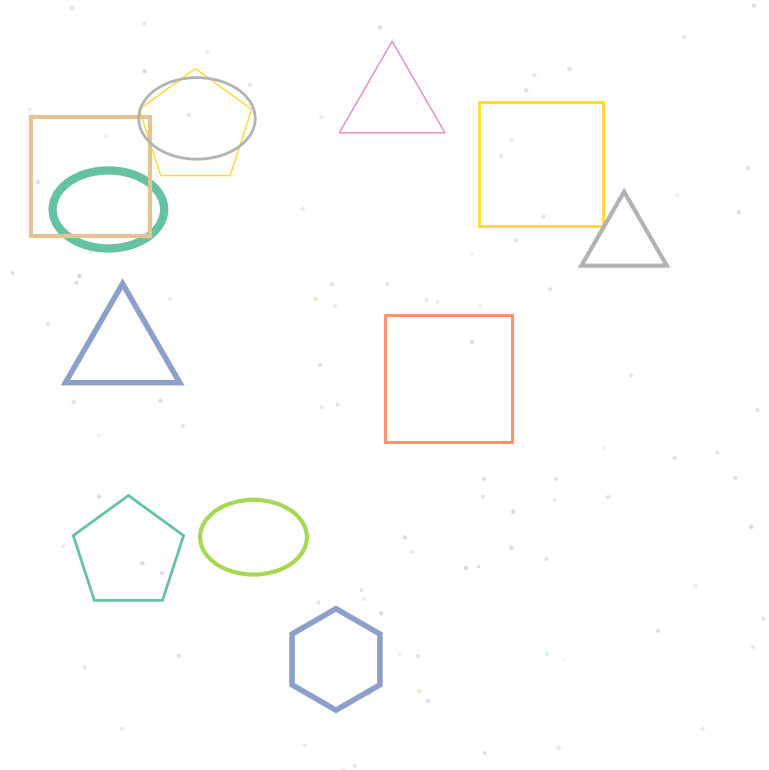[{"shape": "oval", "thickness": 3, "radius": 0.36, "center": [0.141, 0.728]}, {"shape": "pentagon", "thickness": 1, "radius": 0.38, "center": [0.167, 0.281]}, {"shape": "square", "thickness": 1, "radius": 0.41, "center": [0.583, 0.509]}, {"shape": "hexagon", "thickness": 2, "radius": 0.33, "center": [0.436, 0.144]}, {"shape": "triangle", "thickness": 2, "radius": 0.43, "center": [0.159, 0.546]}, {"shape": "triangle", "thickness": 0.5, "radius": 0.4, "center": [0.509, 0.867]}, {"shape": "oval", "thickness": 1.5, "radius": 0.35, "center": [0.329, 0.302]}, {"shape": "pentagon", "thickness": 0.5, "radius": 0.38, "center": [0.254, 0.834]}, {"shape": "square", "thickness": 1, "radius": 0.4, "center": [0.703, 0.787]}, {"shape": "square", "thickness": 1.5, "radius": 0.39, "center": [0.118, 0.771]}, {"shape": "oval", "thickness": 1, "radius": 0.38, "center": [0.256, 0.846]}, {"shape": "triangle", "thickness": 1.5, "radius": 0.32, "center": [0.811, 0.687]}]